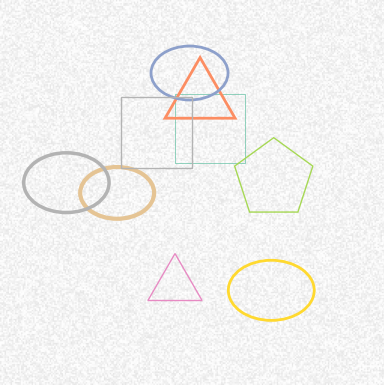[{"shape": "square", "thickness": 0.5, "radius": 0.45, "center": [0.546, 0.667]}, {"shape": "triangle", "thickness": 2, "radius": 0.53, "center": [0.52, 0.745]}, {"shape": "oval", "thickness": 2, "radius": 0.5, "center": [0.492, 0.81]}, {"shape": "triangle", "thickness": 1, "radius": 0.41, "center": [0.455, 0.26]}, {"shape": "pentagon", "thickness": 1, "radius": 0.53, "center": [0.711, 0.536]}, {"shape": "oval", "thickness": 2, "radius": 0.56, "center": [0.705, 0.246]}, {"shape": "oval", "thickness": 3, "radius": 0.48, "center": [0.304, 0.499]}, {"shape": "square", "thickness": 1, "radius": 0.46, "center": [0.407, 0.657]}, {"shape": "oval", "thickness": 2.5, "radius": 0.55, "center": [0.172, 0.526]}]